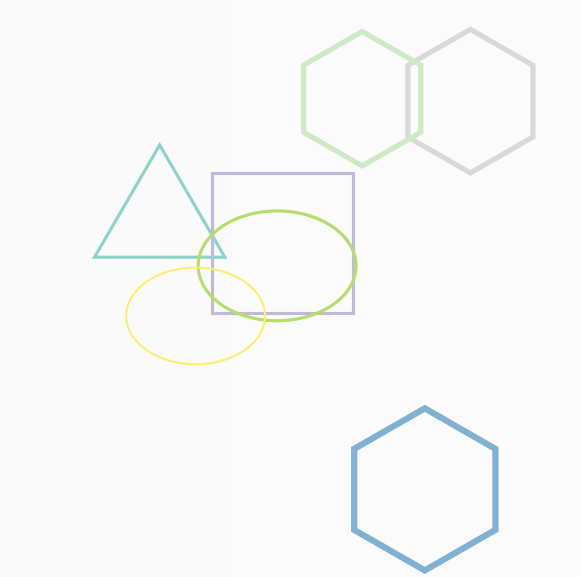[{"shape": "triangle", "thickness": 1.5, "radius": 0.65, "center": [0.275, 0.619]}, {"shape": "square", "thickness": 1.5, "radius": 0.61, "center": [0.487, 0.579]}, {"shape": "hexagon", "thickness": 3, "radius": 0.7, "center": [0.731, 0.152]}, {"shape": "oval", "thickness": 1.5, "radius": 0.68, "center": [0.477, 0.539]}, {"shape": "hexagon", "thickness": 2.5, "radius": 0.62, "center": [0.809, 0.824]}, {"shape": "hexagon", "thickness": 2.5, "radius": 0.58, "center": [0.623, 0.828]}, {"shape": "oval", "thickness": 1, "radius": 0.6, "center": [0.337, 0.452]}]